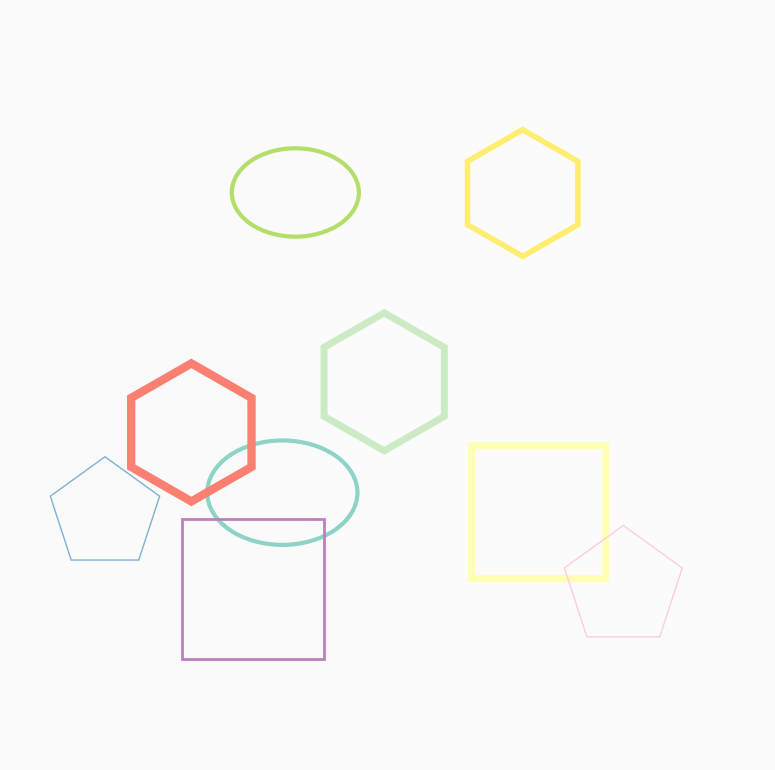[{"shape": "oval", "thickness": 1.5, "radius": 0.48, "center": [0.364, 0.36]}, {"shape": "square", "thickness": 2.5, "radius": 0.43, "center": [0.695, 0.336]}, {"shape": "hexagon", "thickness": 3, "radius": 0.45, "center": [0.247, 0.438]}, {"shape": "pentagon", "thickness": 0.5, "radius": 0.37, "center": [0.135, 0.333]}, {"shape": "oval", "thickness": 1.5, "radius": 0.41, "center": [0.381, 0.75]}, {"shape": "pentagon", "thickness": 0.5, "radius": 0.4, "center": [0.804, 0.238]}, {"shape": "square", "thickness": 1, "radius": 0.46, "center": [0.327, 0.235]}, {"shape": "hexagon", "thickness": 2.5, "radius": 0.45, "center": [0.496, 0.504]}, {"shape": "hexagon", "thickness": 2, "radius": 0.41, "center": [0.674, 0.749]}]